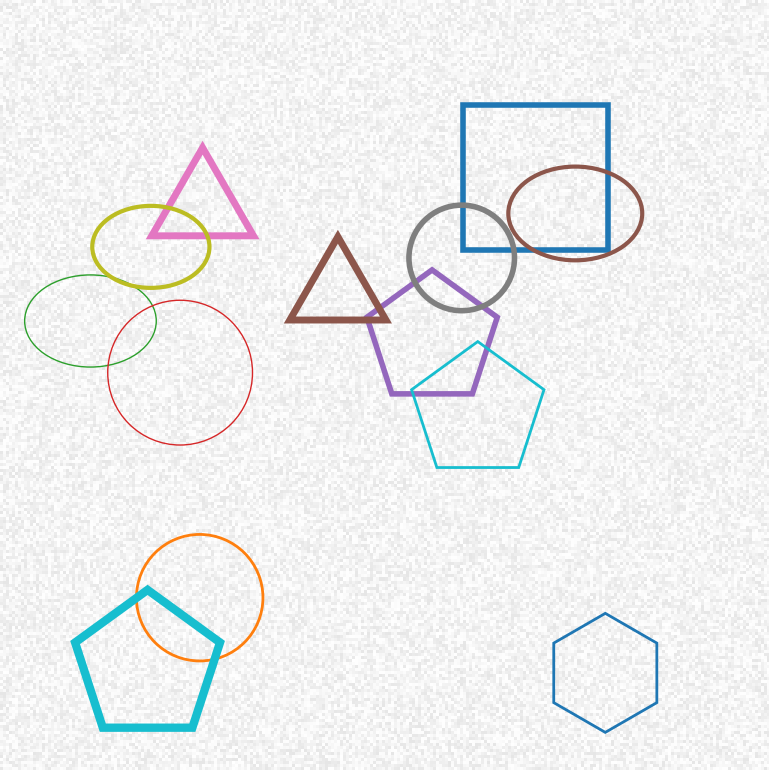[{"shape": "square", "thickness": 2, "radius": 0.47, "center": [0.695, 0.77]}, {"shape": "hexagon", "thickness": 1, "radius": 0.39, "center": [0.786, 0.126]}, {"shape": "circle", "thickness": 1, "radius": 0.41, "center": [0.259, 0.224]}, {"shape": "oval", "thickness": 0.5, "radius": 0.43, "center": [0.117, 0.583]}, {"shape": "circle", "thickness": 0.5, "radius": 0.47, "center": [0.234, 0.516]}, {"shape": "pentagon", "thickness": 2, "radius": 0.44, "center": [0.561, 0.56]}, {"shape": "triangle", "thickness": 2.5, "radius": 0.36, "center": [0.439, 0.62]}, {"shape": "oval", "thickness": 1.5, "radius": 0.43, "center": [0.747, 0.723]}, {"shape": "triangle", "thickness": 2.5, "radius": 0.38, "center": [0.263, 0.732]}, {"shape": "circle", "thickness": 2, "radius": 0.34, "center": [0.6, 0.665]}, {"shape": "oval", "thickness": 1.5, "radius": 0.38, "center": [0.196, 0.679]}, {"shape": "pentagon", "thickness": 1, "radius": 0.45, "center": [0.621, 0.466]}, {"shape": "pentagon", "thickness": 3, "radius": 0.49, "center": [0.192, 0.135]}]